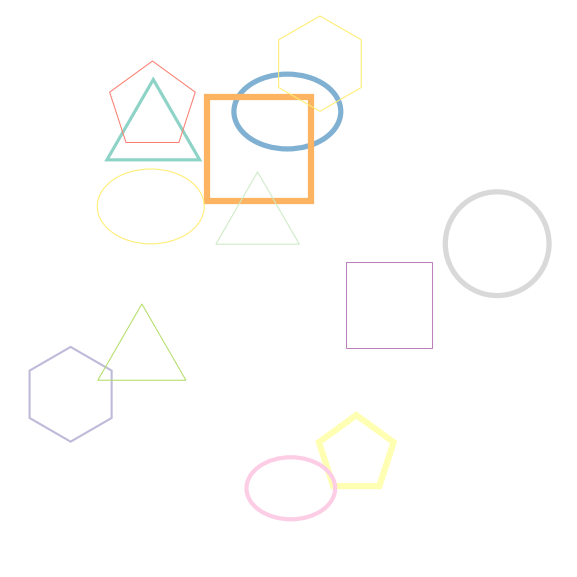[{"shape": "triangle", "thickness": 1.5, "radius": 0.46, "center": [0.265, 0.769]}, {"shape": "pentagon", "thickness": 3, "radius": 0.34, "center": [0.617, 0.212]}, {"shape": "hexagon", "thickness": 1, "radius": 0.41, "center": [0.122, 0.316]}, {"shape": "pentagon", "thickness": 0.5, "radius": 0.39, "center": [0.264, 0.815]}, {"shape": "oval", "thickness": 2.5, "radius": 0.46, "center": [0.498, 0.806]}, {"shape": "square", "thickness": 3, "radius": 0.45, "center": [0.449, 0.741]}, {"shape": "triangle", "thickness": 0.5, "radius": 0.44, "center": [0.246, 0.385]}, {"shape": "oval", "thickness": 2, "radius": 0.38, "center": [0.504, 0.154]}, {"shape": "circle", "thickness": 2.5, "radius": 0.45, "center": [0.861, 0.577]}, {"shape": "square", "thickness": 0.5, "radius": 0.37, "center": [0.674, 0.471]}, {"shape": "triangle", "thickness": 0.5, "radius": 0.42, "center": [0.446, 0.618]}, {"shape": "oval", "thickness": 0.5, "radius": 0.46, "center": [0.261, 0.642]}, {"shape": "hexagon", "thickness": 0.5, "radius": 0.41, "center": [0.554, 0.889]}]